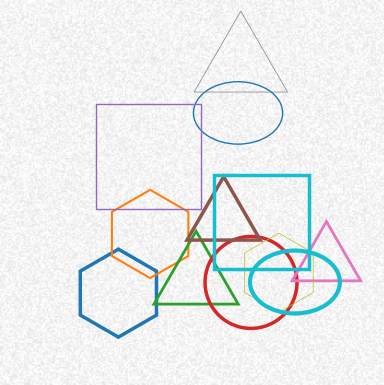[{"shape": "oval", "thickness": 1, "radius": 0.58, "center": [0.618, 0.707]}, {"shape": "hexagon", "thickness": 2.5, "radius": 0.57, "center": [0.308, 0.239]}, {"shape": "hexagon", "thickness": 1.5, "radius": 0.57, "center": [0.39, 0.392]}, {"shape": "triangle", "thickness": 2, "radius": 0.63, "center": [0.509, 0.273]}, {"shape": "circle", "thickness": 2.5, "radius": 0.6, "center": [0.652, 0.266]}, {"shape": "square", "thickness": 1, "radius": 0.69, "center": [0.386, 0.594]}, {"shape": "triangle", "thickness": 2.5, "radius": 0.55, "center": [0.581, 0.431]}, {"shape": "triangle", "thickness": 2, "radius": 0.51, "center": [0.848, 0.322]}, {"shape": "triangle", "thickness": 0.5, "radius": 0.7, "center": [0.625, 0.831]}, {"shape": "hexagon", "thickness": 0.5, "radius": 0.51, "center": [0.725, 0.292]}, {"shape": "square", "thickness": 2.5, "radius": 0.61, "center": [0.68, 0.424]}, {"shape": "oval", "thickness": 3, "radius": 0.58, "center": [0.766, 0.267]}]